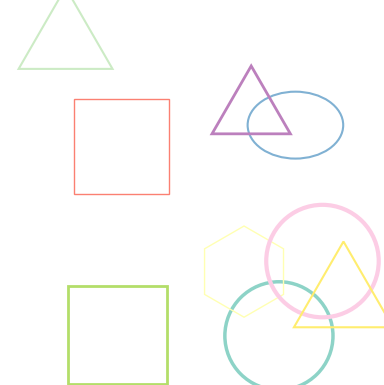[{"shape": "circle", "thickness": 2.5, "radius": 0.7, "center": [0.724, 0.128]}, {"shape": "hexagon", "thickness": 1, "radius": 0.59, "center": [0.634, 0.295]}, {"shape": "square", "thickness": 1, "radius": 0.62, "center": [0.316, 0.619]}, {"shape": "oval", "thickness": 1.5, "radius": 0.62, "center": [0.767, 0.675]}, {"shape": "square", "thickness": 2, "radius": 0.64, "center": [0.305, 0.13]}, {"shape": "circle", "thickness": 3, "radius": 0.73, "center": [0.838, 0.322]}, {"shape": "triangle", "thickness": 2, "radius": 0.59, "center": [0.652, 0.711]}, {"shape": "triangle", "thickness": 1.5, "radius": 0.7, "center": [0.17, 0.891]}, {"shape": "triangle", "thickness": 1.5, "radius": 0.74, "center": [0.892, 0.224]}]